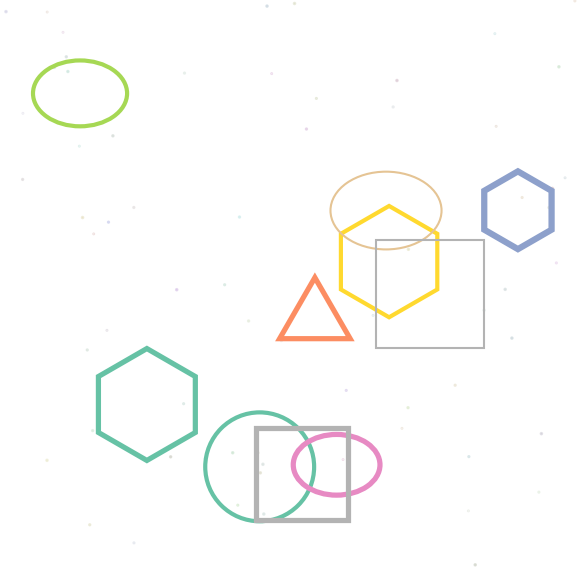[{"shape": "hexagon", "thickness": 2.5, "radius": 0.48, "center": [0.254, 0.299]}, {"shape": "circle", "thickness": 2, "radius": 0.47, "center": [0.45, 0.191]}, {"shape": "triangle", "thickness": 2.5, "radius": 0.35, "center": [0.545, 0.448]}, {"shape": "hexagon", "thickness": 3, "radius": 0.34, "center": [0.897, 0.635]}, {"shape": "oval", "thickness": 2.5, "radius": 0.38, "center": [0.583, 0.194]}, {"shape": "oval", "thickness": 2, "radius": 0.41, "center": [0.139, 0.837]}, {"shape": "hexagon", "thickness": 2, "radius": 0.48, "center": [0.674, 0.546]}, {"shape": "oval", "thickness": 1, "radius": 0.48, "center": [0.668, 0.635]}, {"shape": "square", "thickness": 1, "radius": 0.47, "center": [0.744, 0.491]}, {"shape": "square", "thickness": 2.5, "radius": 0.4, "center": [0.522, 0.178]}]